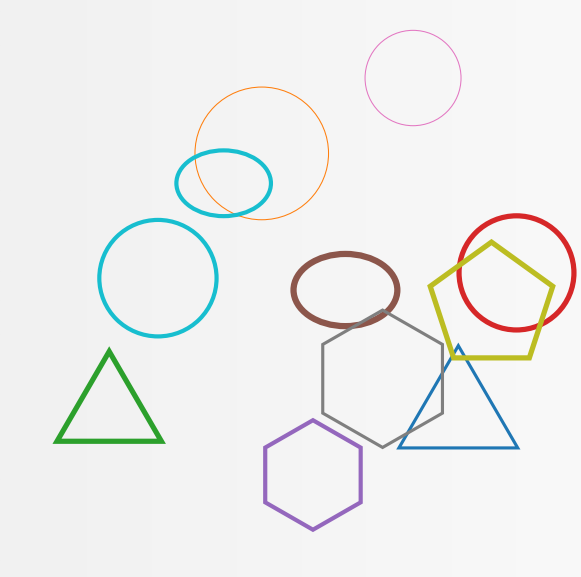[{"shape": "triangle", "thickness": 1.5, "radius": 0.59, "center": [0.789, 0.283]}, {"shape": "circle", "thickness": 0.5, "radius": 0.57, "center": [0.45, 0.733]}, {"shape": "triangle", "thickness": 2.5, "radius": 0.52, "center": [0.188, 0.287]}, {"shape": "circle", "thickness": 2.5, "radius": 0.49, "center": [0.889, 0.527]}, {"shape": "hexagon", "thickness": 2, "radius": 0.47, "center": [0.538, 0.177]}, {"shape": "oval", "thickness": 3, "radius": 0.45, "center": [0.594, 0.497]}, {"shape": "circle", "thickness": 0.5, "radius": 0.41, "center": [0.711, 0.864]}, {"shape": "hexagon", "thickness": 1.5, "radius": 0.59, "center": [0.658, 0.343]}, {"shape": "pentagon", "thickness": 2.5, "radius": 0.55, "center": [0.846, 0.469]}, {"shape": "oval", "thickness": 2, "radius": 0.41, "center": [0.385, 0.682]}, {"shape": "circle", "thickness": 2, "radius": 0.5, "center": [0.272, 0.517]}]